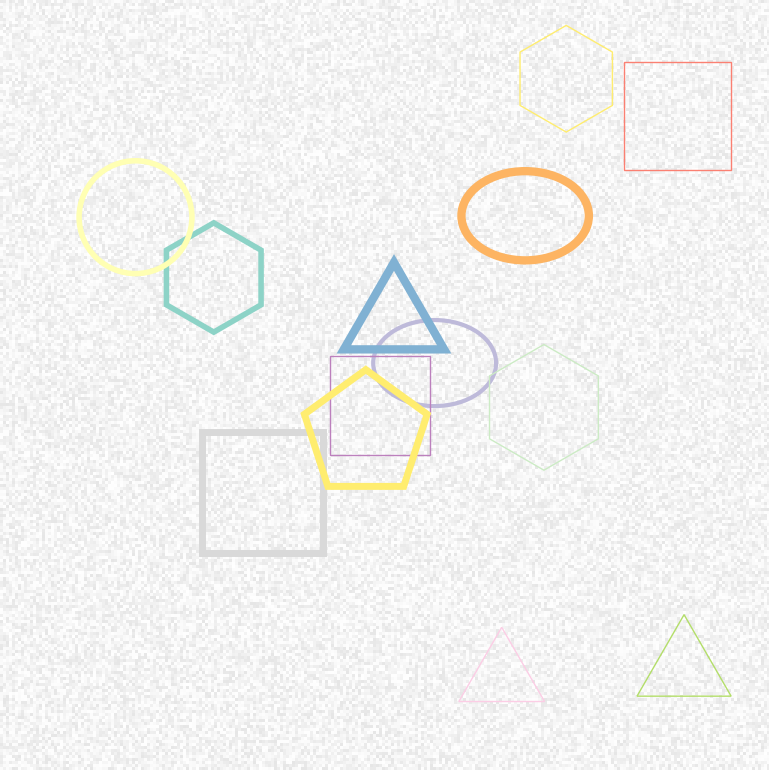[{"shape": "hexagon", "thickness": 2, "radius": 0.35, "center": [0.278, 0.64]}, {"shape": "circle", "thickness": 2, "radius": 0.37, "center": [0.176, 0.718]}, {"shape": "oval", "thickness": 1.5, "radius": 0.4, "center": [0.564, 0.529]}, {"shape": "square", "thickness": 0.5, "radius": 0.35, "center": [0.88, 0.849]}, {"shape": "triangle", "thickness": 3, "radius": 0.38, "center": [0.512, 0.584]}, {"shape": "oval", "thickness": 3, "radius": 0.41, "center": [0.682, 0.72]}, {"shape": "triangle", "thickness": 0.5, "radius": 0.35, "center": [0.888, 0.131]}, {"shape": "triangle", "thickness": 0.5, "radius": 0.32, "center": [0.652, 0.121]}, {"shape": "square", "thickness": 2.5, "radius": 0.39, "center": [0.341, 0.36]}, {"shape": "square", "thickness": 0.5, "radius": 0.32, "center": [0.494, 0.474]}, {"shape": "hexagon", "thickness": 0.5, "radius": 0.41, "center": [0.706, 0.471]}, {"shape": "pentagon", "thickness": 2.5, "radius": 0.42, "center": [0.475, 0.436]}, {"shape": "hexagon", "thickness": 0.5, "radius": 0.35, "center": [0.735, 0.898]}]